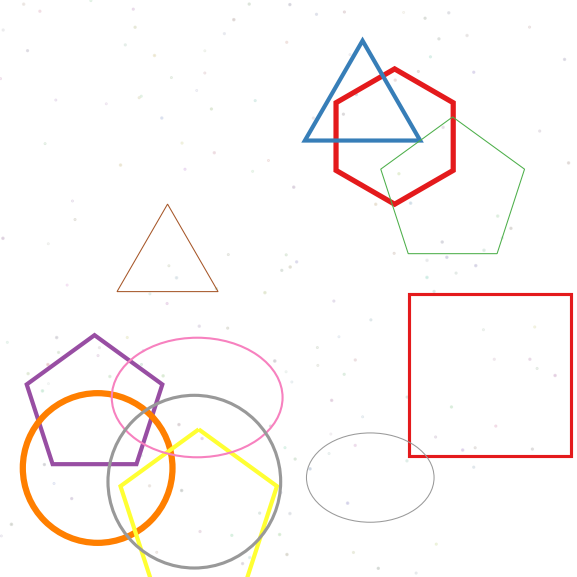[{"shape": "square", "thickness": 1.5, "radius": 0.7, "center": [0.849, 0.35]}, {"shape": "hexagon", "thickness": 2.5, "radius": 0.59, "center": [0.683, 0.763]}, {"shape": "triangle", "thickness": 2, "radius": 0.58, "center": [0.628, 0.813]}, {"shape": "pentagon", "thickness": 0.5, "radius": 0.65, "center": [0.784, 0.666]}, {"shape": "pentagon", "thickness": 2, "radius": 0.62, "center": [0.164, 0.295]}, {"shape": "circle", "thickness": 3, "radius": 0.65, "center": [0.169, 0.189]}, {"shape": "pentagon", "thickness": 2, "radius": 0.71, "center": [0.344, 0.113]}, {"shape": "triangle", "thickness": 0.5, "radius": 0.51, "center": [0.29, 0.545]}, {"shape": "oval", "thickness": 1, "radius": 0.74, "center": [0.341, 0.311]}, {"shape": "circle", "thickness": 1.5, "radius": 0.75, "center": [0.336, 0.165]}, {"shape": "oval", "thickness": 0.5, "radius": 0.55, "center": [0.641, 0.172]}]